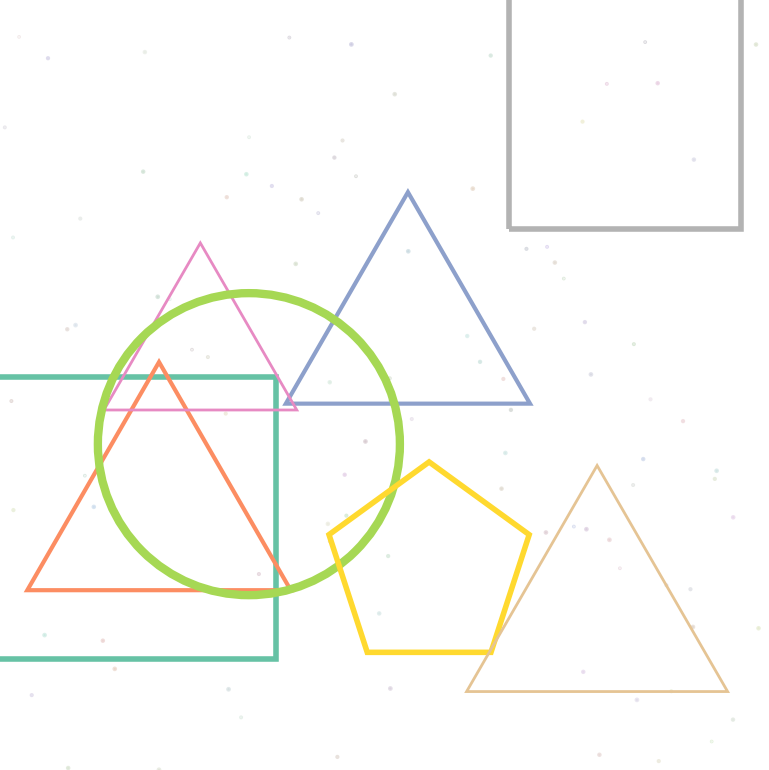[{"shape": "square", "thickness": 2, "radius": 0.91, "center": [0.175, 0.328]}, {"shape": "triangle", "thickness": 1.5, "radius": 0.99, "center": [0.207, 0.332]}, {"shape": "triangle", "thickness": 1.5, "radius": 0.92, "center": [0.53, 0.567]}, {"shape": "triangle", "thickness": 1, "radius": 0.72, "center": [0.26, 0.54]}, {"shape": "circle", "thickness": 3, "radius": 0.98, "center": [0.323, 0.423]}, {"shape": "pentagon", "thickness": 2, "radius": 0.68, "center": [0.557, 0.263]}, {"shape": "triangle", "thickness": 1, "radius": 0.98, "center": [0.775, 0.2]}, {"shape": "square", "thickness": 2, "radius": 0.76, "center": [0.812, 0.854]}]